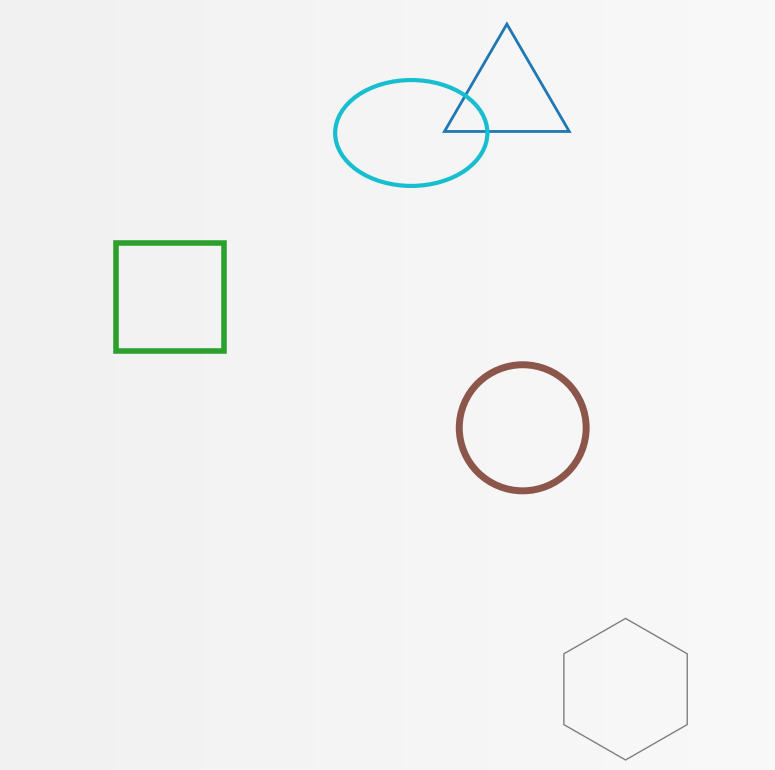[{"shape": "triangle", "thickness": 1, "radius": 0.46, "center": [0.654, 0.876]}, {"shape": "square", "thickness": 2, "radius": 0.35, "center": [0.22, 0.614]}, {"shape": "circle", "thickness": 2.5, "radius": 0.41, "center": [0.674, 0.444]}, {"shape": "hexagon", "thickness": 0.5, "radius": 0.46, "center": [0.807, 0.105]}, {"shape": "oval", "thickness": 1.5, "radius": 0.49, "center": [0.531, 0.827]}]